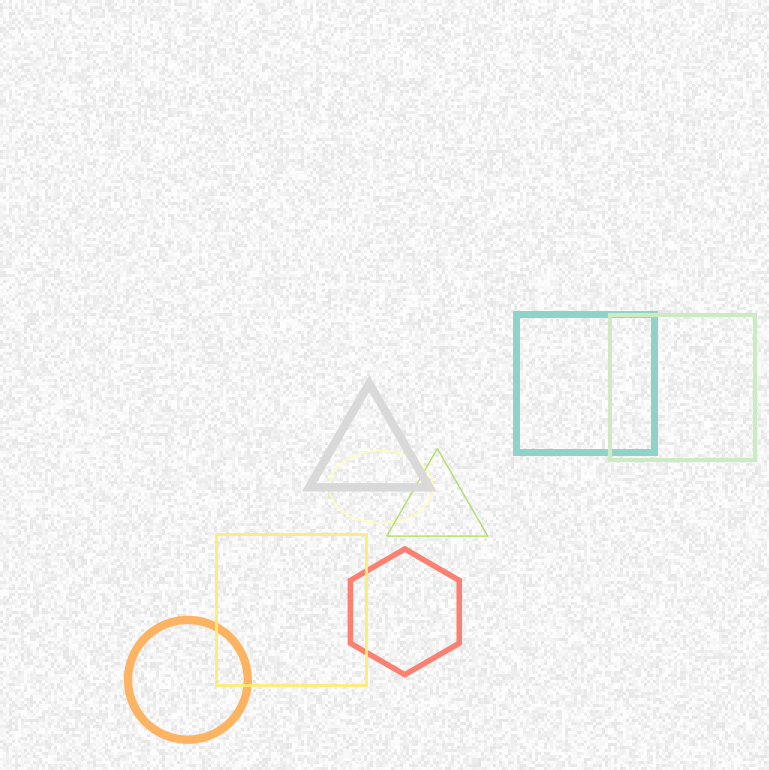[{"shape": "square", "thickness": 2.5, "radius": 0.45, "center": [0.759, 0.503]}, {"shape": "oval", "thickness": 0.5, "radius": 0.34, "center": [0.495, 0.368]}, {"shape": "hexagon", "thickness": 2, "radius": 0.41, "center": [0.526, 0.205]}, {"shape": "circle", "thickness": 3, "radius": 0.39, "center": [0.244, 0.117]}, {"shape": "triangle", "thickness": 0.5, "radius": 0.38, "center": [0.568, 0.342]}, {"shape": "triangle", "thickness": 3, "radius": 0.45, "center": [0.479, 0.412]}, {"shape": "square", "thickness": 1.5, "radius": 0.47, "center": [0.886, 0.497]}, {"shape": "square", "thickness": 1, "radius": 0.49, "center": [0.378, 0.208]}]